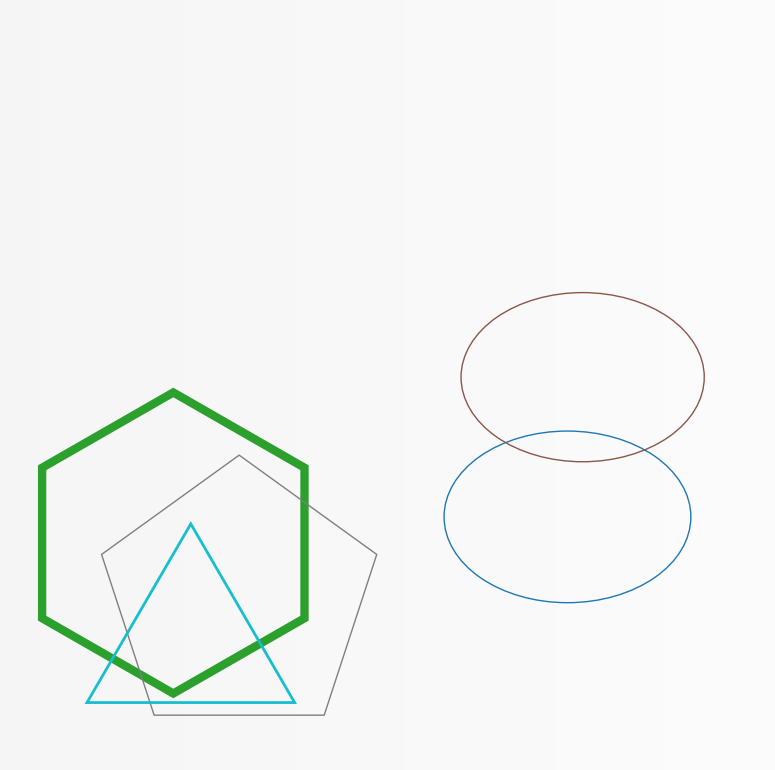[{"shape": "oval", "thickness": 0.5, "radius": 0.8, "center": [0.732, 0.329]}, {"shape": "hexagon", "thickness": 3, "radius": 0.98, "center": [0.224, 0.295]}, {"shape": "oval", "thickness": 0.5, "radius": 0.78, "center": [0.752, 0.51]}, {"shape": "pentagon", "thickness": 0.5, "radius": 0.93, "center": [0.309, 0.222]}, {"shape": "triangle", "thickness": 1, "radius": 0.77, "center": [0.246, 0.165]}]